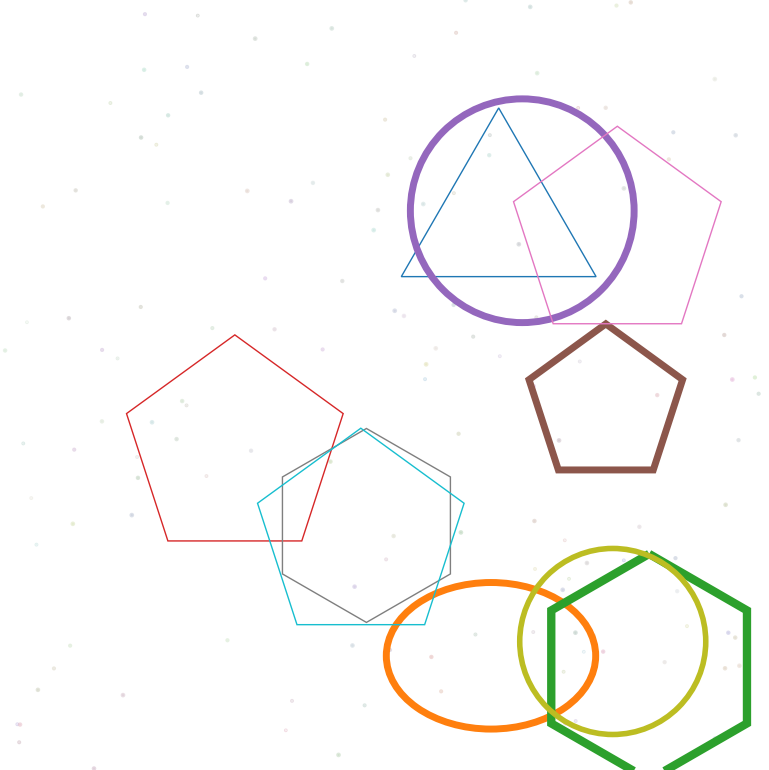[{"shape": "triangle", "thickness": 0.5, "radius": 0.73, "center": [0.648, 0.714]}, {"shape": "oval", "thickness": 2.5, "radius": 0.68, "center": [0.638, 0.148]}, {"shape": "hexagon", "thickness": 3, "radius": 0.73, "center": [0.843, 0.134]}, {"shape": "pentagon", "thickness": 0.5, "radius": 0.74, "center": [0.305, 0.417]}, {"shape": "circle", "thickness": 2.5, "radius": 0.73, "center": [0.678, 0.726]}, {"shape": "pentagon", "thickness": 2.5, "radius": 0.52, "center": [0.787, 0.475]}, {"shape": "pentagon", "thickness": 0.5, "radius": 0.71, "center": [0.802, 0.694]}, {"shape": "hexagon", "thickness": 0.5, "radius": 0.63, "center": [0.476, 0.318]}, {"shape": "circle", "thickness": 2, "radius": 0.6, "center": [0.796, 0.167]}, {"shape": "pentagon", "thickness": 0.5, "radius": 0.71, "center": [0.469, 0.303]}]